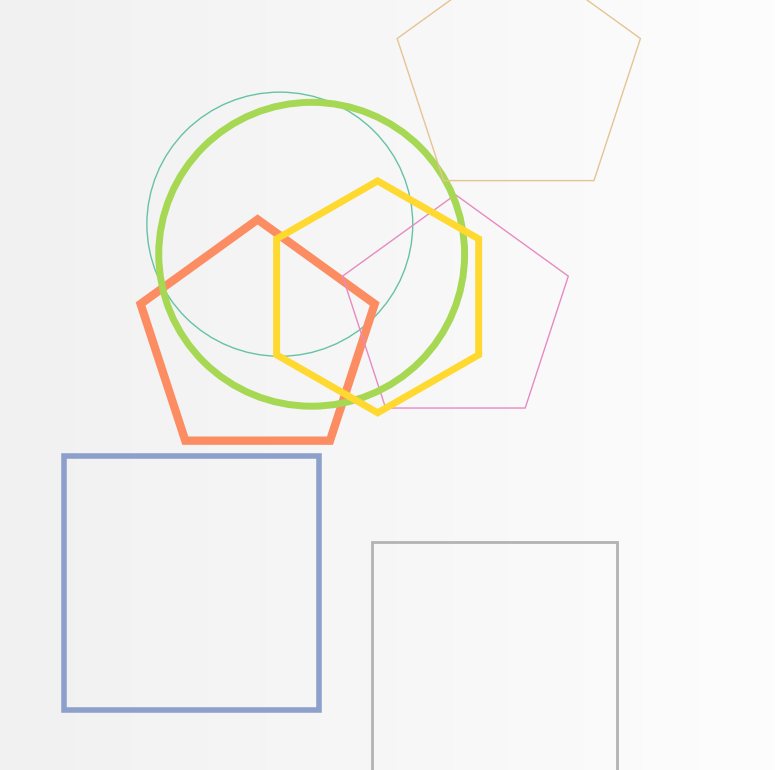[{"shape": "circle", "thickness": 0.5, "radius": 0.86, "center": [0.361, 0.709]}, {"shape": "pentagon", "thickness": 3, "radius": 0.79, "center": [0.332, 0.556]}, {"shape": "square", "thickness": 2, "radius": 0.82, "center": [0.247, 0.243]}, {"shape": "pentagon", "thickness": 0.5, "radius": 0.77, "center": [0.588, 0.594]}, {"shape": "circle", "thickness": 2.5, "radius": 0.99, "center": [0.402, 0.67]}, {"shape": "hexagon", "thickness": 2.5, "radius": 0.75, "center": [0.487, 0.614]}, {"shape": "pentagon", "thickness": 0.5, "radius": 0.83, "center": [0.669, 0.899]}, {"shape": "square", "thickness": 1, "radius": 0.79, "center": [0.638, 0.139]}]